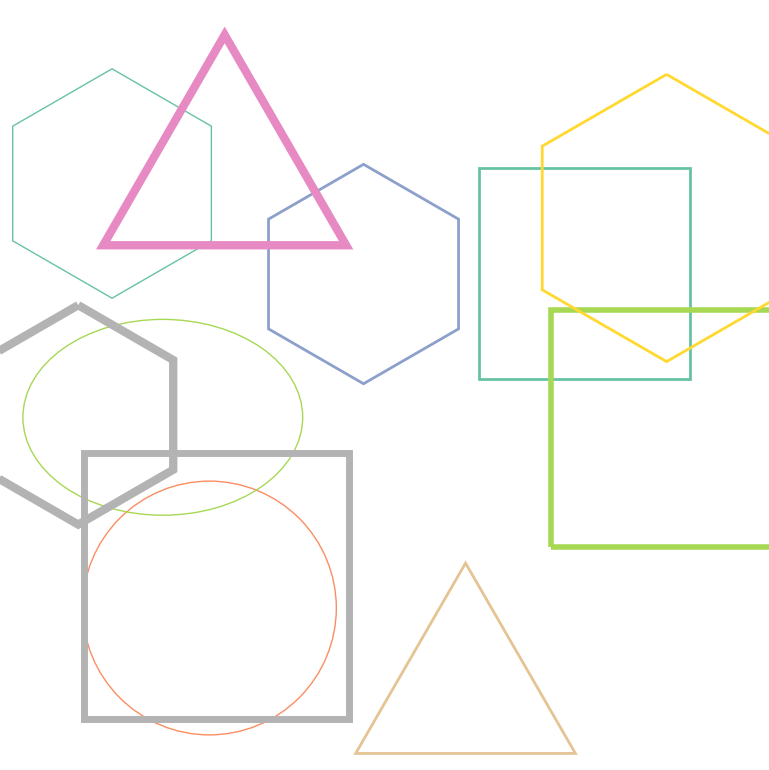[{"shape": "hexagon", "thickness": 0.5, "radius": 0.74, "center": [0.146, 0.762]}, {"shape": "square", "thickness": 1, "radius": 0.68, "center": [0.759, 0.645]}, {"shape": "circle", "thickness": 0.5, "radius": 0.82, "center": [0.272, 0.21]}, {"shape": "hexagon", "thickness": 1, "radius": 0.71, "center": [0.472, 0.644]}, {"shape": "triangle", "thickness": 3, "radius": 0.91, "center": [0.292, 0.773]}, {"shape": "oval", "thickness": 0.5, "radius": 0.91, "center": [0.211, 0.458]}, {"shape": "square", "thickness": 2, "radius": 0.77, "center": [0.869, 0.443]}, {"shape": "hexagon", "thickness": 1, "radius": 0.93, "center": [0.866, 0.717]}, {"shape": "triangle", "thickness": 1, "radius": 0.82, "center": [0.605, 0.104]}, {"shape": "hexagon", "thickness": 3, "radius": 0.71, "center": [0.102, 0.461]}, {"shape": "square", "thickness": 2.5, "radius": 0.86, "center": [0.281, 0.239]}]